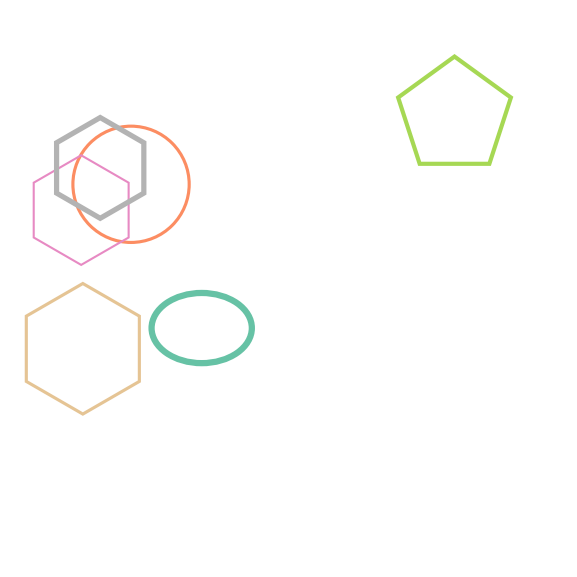[{"shape": "oval", "thickness": 3, "radius": 0.43, "center": [0.349, 0.431]}, {"shape": "circle", "thickness": 1.5, "radius": 0.5, "center": [0.227, 0.68]}, {"shape": "hexagon", "thickness": 1, "radius": 0.47, "center": [0.141, 0.635]}, {"shape": "pentagon", "thickness": 2, "radius": 0.51, "center": [0.787, 0.799]}, {"shape": "hexagon", "thickness": 1.5, "radius": 0.57, "center": [0.143, 0.395]}, {"shape": "hexagon", "thickness": 2.5, "radius": 0.44, "center": [0.174, 0.708]}]